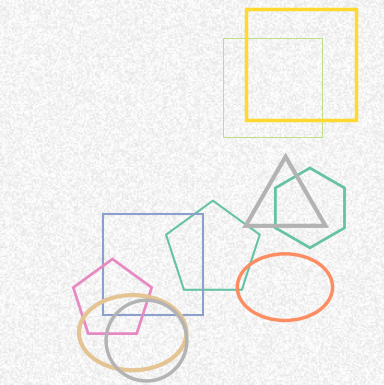[{"shape": "pentagon", "thickness": 1.5, "radius": 0.64, "center": [0.553, 0.351]}, {"shape": "hexagon", "thickness": 2, "radius": 0.52, "center": [0.805, 0.46]}, {"shape": "oval", "thickness": 2.5, "radius": 0.62, "center": [0.74, 0.254]}, {"shape": "square", "thickness": 1.5, "radius": 0.65, "center": [0.397, 0.312]}, {"shape": "pentagon", "thickness": 2, "radius": 0.54, "center": [0.292, 0.22]}, {"shape": "square", "thickness": 0.5, "radius": 0.64, "center": [0.708, 0.772]}, {"shape": "square", "thickness": 2.5, "radius": 0.72, "center": [0.782, 0.833]}, {"shape": "oval", "thickness": 3, "radius": 0.7, "center": [0.345, 0.136]}, {"shape": "circle", "thickness": 2.5, "radius": 0.52, "center": [0.38, 0.115]}, {"shape": "triangle", "thickness": 3, "radius": 0.6, "center": [0.742, 0.473]}]